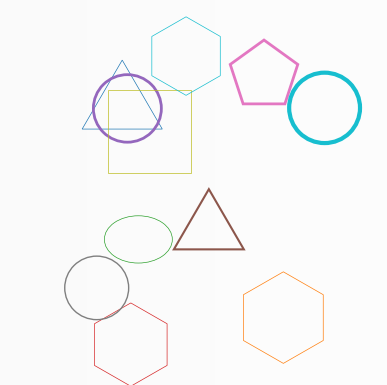[{"shape": "triangle", "thickness": 0.5, "radius": 0.6, "center": [0.315, 0.724]}, {"shape": "hexagon", "thickness": 0.5, "radius": 0.59, "center": [0.731, 0.175]}, {"shape": "oval", "thickness": 0.5, "radius": 0.44, "center": [0.357, 0.378]}, {"shape": "hexagon", "thickness": 0.5, "radius": 0.54, "center": [0.337, 0.105]}, {"shape": "circle", "thickness": 2, "radius": 0.44, "center": [0.329, 0.718]}, {"shape": "triangle", "thickness": 1.5, "radius": 0.52, "center": [0.539, 0.404]}, {"shape": "pentagon", "thickness": 2, "radius": 0.46, "center": [0.681, 0.804]}, {"shape": "circle", "thickness": 1, "radius": 0.41, "center": [0.25, 0.252]}, {"shape": "square", "thickness": 0.5, "radius": 0.54, "center": [0.386, 0.658]}, {"shape": "hexagon", "thickness": 0.5, "radius": 0.51, "center": [0.48, 0.854]}, {"shape": "circle", "thickness": 3, "radius": 0.46, "center": [0.838, 0.72]}]